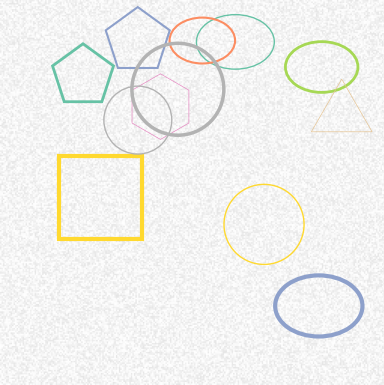[{"shape": "oval", "thickness": 1, "radius": 0.51, "center": [0.611, 0.891]}, {"shape": "pentagon", "thickness": 2, "radius": 0.42, "center": [0.216, 0.803]}, {"shape": "oval", "thickness": 1.5, "radius": 0.43, "center": [0.526, 0.895]}, {"shape": "oval", "thickness": 3, "radius": 0.57, "center": [0.828, 0.205]}, {"shape": "pentagon", "thickness": 1.5, "radius": 0.44, "center": [0.358, 0.894]}, {"shape": "hexagon", "thickness": 0.5, "radius": 0.43, "center": [0.417, 0.723]}, {"shape": "oval", "thickness": 2, "radius": 0.47, "center": [0.836, 0.826]}, {"shape": "circle", "thickness": 1, "radius": 0.52, "center": [0.686, 0.417]}, {"shape": "square", "thickness": 3, "radius": 0.53, "center": [0.261, 0.487]}, {"shape": "triangle", "thickness": 0.5, "radius": 0.46, "center": [0.888, 0.703]}, {"shape": "circle", "thickness": 1, "radius": 0.44, "center": [0.358, 0.688]}, {"shape": "circle", "thickness": 2.5, "radius": 0.6, "center": [0.462, 0.768]}]